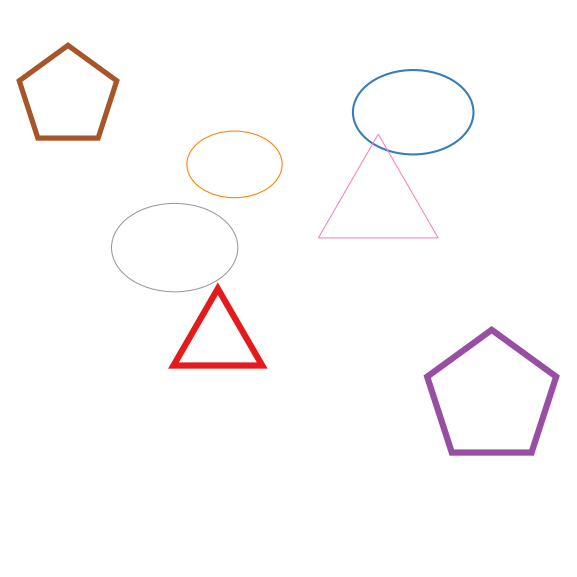[{"shape": "triangle", "thickness": 3, "radius": 0.44, "center": [0.377, 0.411]}, {"shape": "oval", "thickness": 1, "radius": 0.52, "center": [0.716, 0.805]}, {"shape": "pentagon", "thickness": 3, "radius": 0.59, "center": [0.851, 0.311]}, {"shape": "oval", "thickness": 0.5, "radius": 0.41, "center": [0.406, 0.714]}, {"shape": "pentagon", "thickness": 2.5, "radius": 0.44, "center": [0.118, 0.832]}, {"shape": "triangle", "thickness": 0.5, "radius": 0.6, "center": [0.655, 0.647]}, {"shape": "oval", "thickness": 0.5, "radius": 0.55, "center": [0.302, 0.57]}]